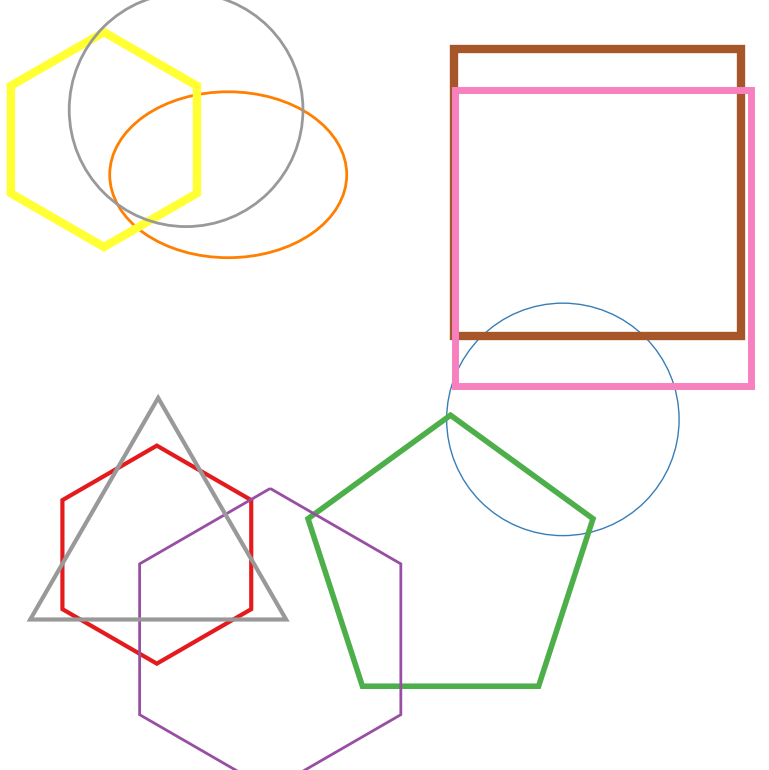[{"shape": "hexagon", "thickness": 1.5, "radius": 0.71, "center": [0.204, 0.28]}, {"shape": "circle", "thickness": 0.5, "radius": 0.75, "center": [0.731, 0.455]}, {"shape": "pentagon", "thickness": 2, "radius": 0.97, "center": [0.585, 0.266]}, {"shape": "hexagon", "thickness": 1, "radius": 0.98, "center": [0.351, 0.17]}, {"shape": "oval", "thickness": 1, "radius": 0.77, "center": [0.296, 0.773]}, {"shape": "hexagon", "thickness": 3, "radius": 0.7, "center": [0.135, 0.819]}, {"shape": "square", "thickness": 3, "radius": 0.93, "center": [0.776, 0.75]}, {"shape": "square", "thickness": 2.5, "radius": 0.96, "center": [0.783, 0.691]}, {"shape": "circle", "thickness": 1, "radius": 0.76, "center": [0.242, 0.858]}, {"shape": "triangle", "thickness": 1.5, "radius": 0.96, "center": [0.205, 0.291]}]